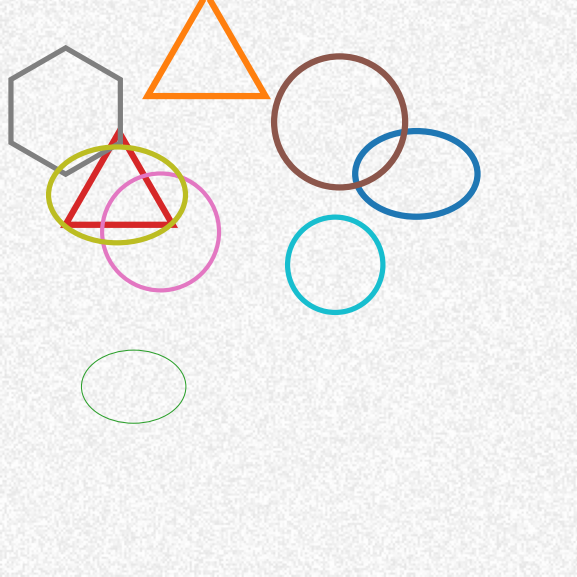[{"shape": "oval", "thickness": 3, "radius": 0.53, "center": [0.721, 0.698]}, {"shape": "triangle", "thickness": 3, "radius": 0.59, "center": [0.358, 0.892]}, {"shape": "oval", "thickness": 0.5, "radius": 0.45, "center": [0.231, 0.33]}, {"shape": "triangle", "thickness": 3, "radius": 0.54, "center": [0.206, 0.663]}, {"shape": "circle", "thickness": 3, "radius": 0.57, "center": [0.588, 0.788]}, {"shape": "circle", "thickness": 2, "radius": 0.51, "center": [0.278, 0.598]}, {"shape": "hexagon", "thickness": 2.5, "radius": 0.55, "center": [0.114, 0.807]}, {"shape": "oval", "thickness": 2.5, "radius": 0.59, "center": [0.203, 0.662]}, {"shape": "circle", "thickness": 2.5, "radius": 0.41, "center": [0.58, 0.541]}]